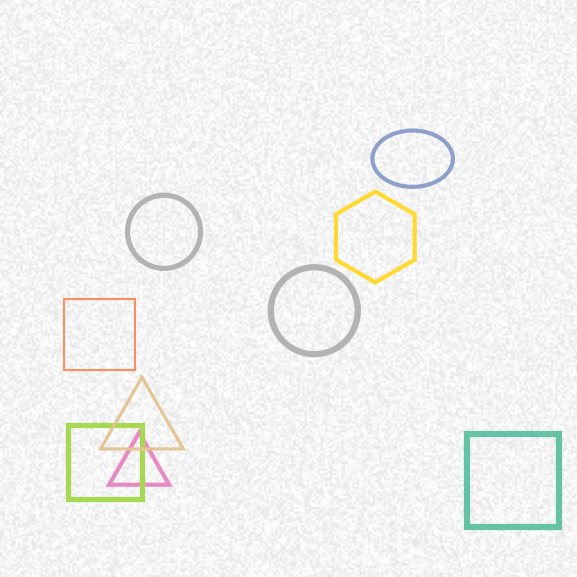[{"shape": "square", "thickness": 3, "radius": 0.4, "center": [0.888, 0.166]}, {"shape": "square", "thickness": 1, "radius": 0.31, "center": [0.173, 0.42]}, {"shape": "oval", "thickness": 2, "radius": 0.35, "center": [0.715, 0.724]}, {"shape": "triangle", "thickness": 2, "radius": 0.3, "center": [0.241, 0.19]}, {"shape": "square", "thickness": 2.5, "radius": 0.32, "center": [0.182, 0.2]}, {"shape": "hexagon", "thickness": 2, "radius": 0.39, "center": [0.65, 0.589]}, {"shape": "triangle", "thickness": 1.5, "radius": 0.41, "center": [0.246, 0.263]}, {"shape": "circle", "thickness": 2.5, "radius": 0.32, "center": [0.284, 0.598]}, {"shape": "circle", "thickness": 3, "radius": 0.38, "center": [0.544, 0.461]}]